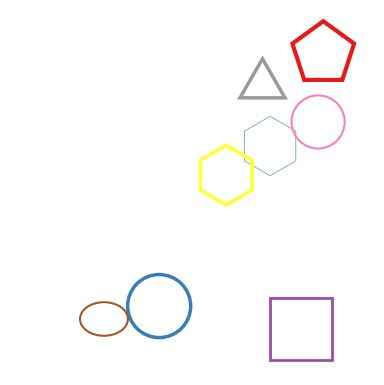[{"shape": "pentagon", "thickness": 3, "radius": 0.42, "center": [0.84, 0.861]}, {"shape": "circle", "thickness": 2.5, "radius": 0.41, "center": [0.413, 0.205]}, {"shape": "hexagon", "thickness": 0.5, "radius": 0.39, "center": [0.702, 0.621]}, {"shape": "square", "thickness": 2, "radius": 0.4, "center": [0.781, 0.145]}, {"shape": "hexagon", "thickness": 2.5, "radius": 0.39, "center": [0.588, 0.545]}, {"shape": "oval", "thickness": 1.5, "radius": 0.31, "center": [0.27, 0.171]}, {"shape": "circle", "thickness": 1.5, "radius": 0.34, "center": [0.826, 0.683]}, {"shape": "triangle", "thickness": 2.5, "radius": 0.34, "center": [0.682, 0.78]}]